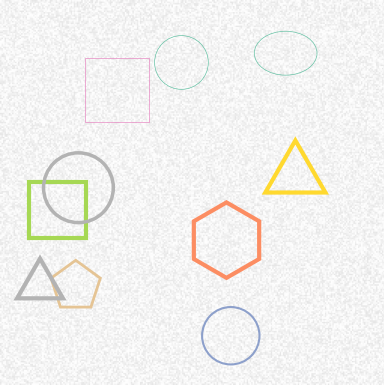[{"shape": "oval", "thickness": 0.5, "radius": 0.41, "center": [0.742, 0.862]}, {"shape": "circle", "thickness": 0.5, "radius": 0.35, "center": [0.471, 0.838]}, {"shape": "hexagon", "thickness": 3, "radius": 0.49, "center": [0.588, 0.376]}, {"shape": "circle", "thickness": 1.5, "radius": 0.37, "center": [0.599, 0.128]}, {"shape": "square", "thickness": 0.5, "radius": 0.42, "center": [0.303, 0.765]}, {"shape": "square", "thickness": 3, "radius": 0.37, "center": [0.149, 0.455]}, {"shape": "triangle", "thickness": 3, "radius": 0.45, "center": [0.767, 0.545]}, {"shape": "pentagon", "thickness": 2, "radius": 0.34, "center": [0.197, 0.257]}, {"shape": "triangle", "thickness": 3, "radius": 0.34, "center": [0.104, 0.26]}, {"shape": "circle", "thickness": 2.5, "radius": 0.45, "center": [0.204, 0.512]}]